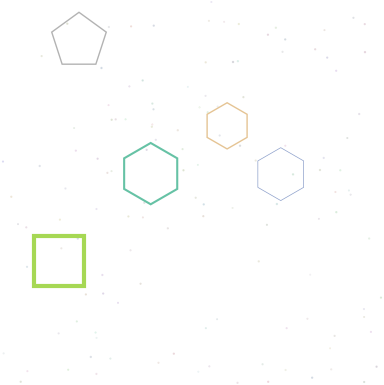[{"shape": "hexagon", "thickness": 1.5, "radius": 0.4, "center": [0.391, 0.549]}, {"shape": "hexagon", "thickness": 0.5, "radius": 0.34, "center": [0.729, 0.548]}, {"shape": "square", "thickness": 3, "radius": 0.32, "center": [0.152, 0.322]}, {"shape": "hexagon", "thickness": 1, "radius": 0.3, "center": [0.59, 0.673]}, {"shape": "pentagon", "thickness": 1, "radius": 0.37, "center": [0.205, 0.894]}]